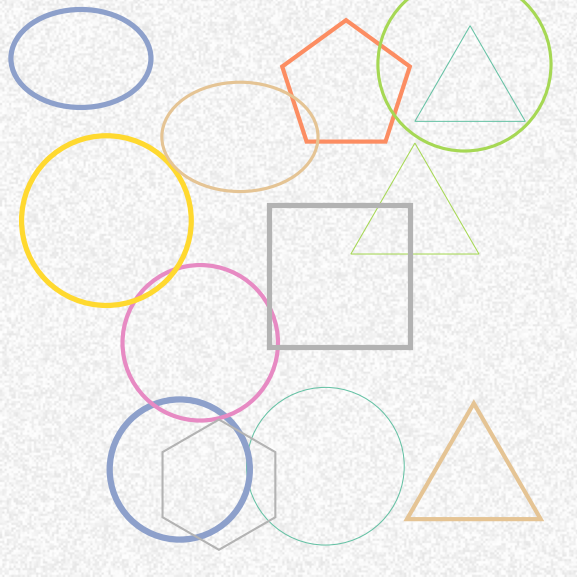[{"shape": "triangle", "thickness": 0.5, "radius": 0.55, "center": [0.814, 0.844]}, {"shape": "circle", "thickness": 0.5, "radius": 0.68, "center": [0.563, 0.192]}, {"shape": "pentagon", "thickness": 2, "radius": 0.58, "center": [0.599, 0.848]}, {"shape": "oval", "thickness": 2.5, "radius": 0.61, "center": [0.14, 0.898]}, {"shape": "circle", "thickness": 3, "radius": 0.61, "center": [0.311, 0.186]}, {"shape": "circle", "thickness": 2, "radius": 0.67, "center": [0.347, 0.406]}, {"shape": "circle", "thickness": 1.5, "radius": 0.75, "center": [0.804, 0.888]}, {"shape": "triangle", "thickness": 0.5, "radius": 0.64, "center": [0.718, 0.623]}, {"shape": "circle", "thickness": 2.5, "radius": 0.73, "center": [0.184, 0.617]}, {"shape": "triangle", "thickness": 2, "radius": 0.67, "center": [0.82, 0.167]}, {"shape": "oval", "thickness": 1.5, "radius": 0.68, "center": [0.415, 0.762]}, {"shape": "square", "thickness": 2.5, "radius": 0.61, "center": [0.588, 0.521]}, {"shape": "hexagon", "thickness": 1, "radius": 0.56, "center": [0.379, 0.16]}]